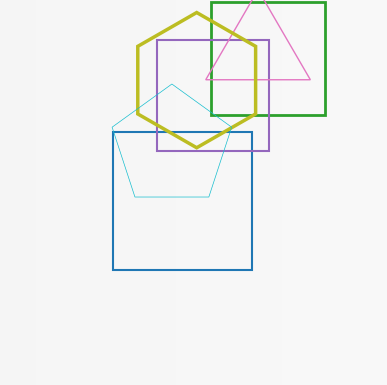[{"shape": "square", "thickness": 1.5, "radius": 0.9, "center": [0.471, 0.477]}, {"shape": "square", "thickness": 2, "radius": 0.73, "center": [0.691, 0.849]}, {"shape": "square", "thickness": 1.5, "radius": 0.72, "center": [0.549, 0.752]}, {"shape": "triangle", "thickness": 1, "radius": 0.78, "center": [0.666, 0.871]}, {"shape": "hexagon", "thickness": 2.5, "radius": 0.88, "center": [0.508, 0.792]}, {"shape": "pentagon", "thickness": 0.5, "radius": 0.81, "center": [0.444, 0.62]}]